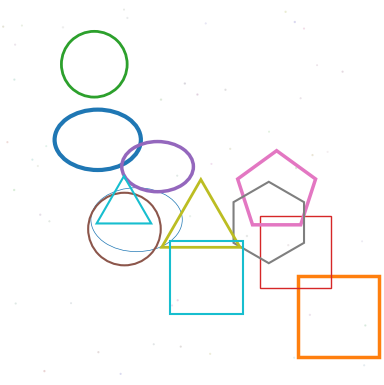[{"shape": "oval", "thickness": 0.5, "radius": 0.59, "center": [0.355, 0.429]}, {"shape": "oval", "thickness": 3, "radius": 0.56, "center": [0.254, 0.637]}, {"shape": "square", "thickness": 2.5, "radius": 0.52, "center": [0.879, 0.179]}, {"shape": "circle", "thickness": 2, "radius": 0.43, "center": [0.245, 0.833]}, {"shape": "square", "thickness": 1, "radius": 0.47, "center": [0.768, 0.345]}, {"shape": "oval", "thickness": 2.5, "radius": 0.47, "center": [0.409, 0.567]}, {"shape": "circle", "thickness": 1.5, "radius": 0.47, "center": [0.323, 0.405]}, {"shape": "pentagon", "thickness": 2.5, "radius": 0.53, "center": [0.718, 0.502]}, {"shape": "hexagon", "thickness": 1.5, "radius": 0.53, "center": [0.698, 0.422]}, {"shape": "triangle", "thickness": 2, "radius": 0.59, "center": [0.522, 0.416]}, {"shape": "triangle", "thickness": 1.5, "radius": 0.41, "center": [0.322, 0.461]}, {"shape": "square", "thickness": 1.5, "radius": 0.47, "center": [0.536, 0.279]}]